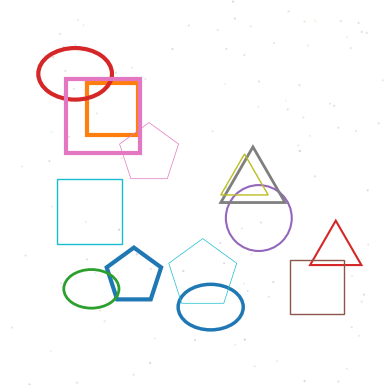[{"shape": "pentagon", "thickness": 3, "radius": 0.37, "center": [0.348, 0.283]}, {"shape": "oval", "thickness": 2.5, "radius": 0.42, "center": [0.547, 0.202]}, {"shape": "square", "thickness": 3, "radius": 0.34, "center": [0.292, 0.717]}, {"shape": "oval", "thickness": 2, "radius": 0.36, "center": [0.237, 0.25]}, {"shape": "triangle", "thickness": 1.5, "radius": 0.38, "center": [0.872, 0.35]}, {"shape": "oval", "thickness": 3, "radius": 0.48, "center": [0.195, 0.808]}, {"shape": "circle", "thickness": 1.5, "radius": 0.43, "center": [0.672, 0.434]}, {"shape": "square", "thickness": 1, "radius": 0.35, "center": [0.824, 0.254]}, {"shape": "pentagon", "thickness": 0.5, "radius": 0.4, "center": [0.387, 0.601]}, {"shape": "square", "thickness": 3, "radius": 0.48, "center": [0.268, 0.699]}, {"shape": "triangle", "thickness": 2, "radius": 0.48, "center": [0.657, 0.522]}, {"shape": "triangle", "thickness": 1, "radius": 0.35, "center": [0.635, 0.529]}, {"shape": "pentagon", "thickness": 0.5, "radius": 0.46, "center": [0.527, 0.287]}, {"shape": "square", "thickness": 1, "radius": 0.42, "center": [0.232, 0.45]}]